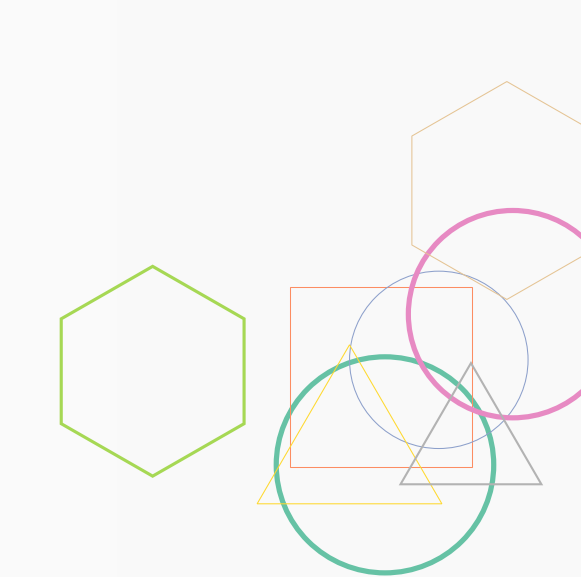[{"shape": "circle", "thickness": 2.5, "radius": 0.94, "center": [0.662, 0.194]}, {"shape": "square", "thickness": 0.5, "radius": 0.78, "center": [0.656, 0.347]}, {"shape": "circle", "thickness": 0.5, "radius": 0.77, "center": [0.755, 0.376]}, {"shape": "circle", "thickness": 2.5, "radius": 0.9, "center": [0.882, 0.455]}, {"shape": "hexagon", "thickness": 1.5, "radius": 0.91, "center": [0.263, 0.356]}, {"shape": "triangle", "thickness": 0.5, "radius": 0.92, "center": [0.601, 0.219]}, {"shape": "hexagon", "thickness": 0.5, "radius": 0.94, "center": [0.872, 0.669]}, {"shape": "triangle", "thickness": 1, "radius": 0.7, "center": [0.81, 0.231]}]